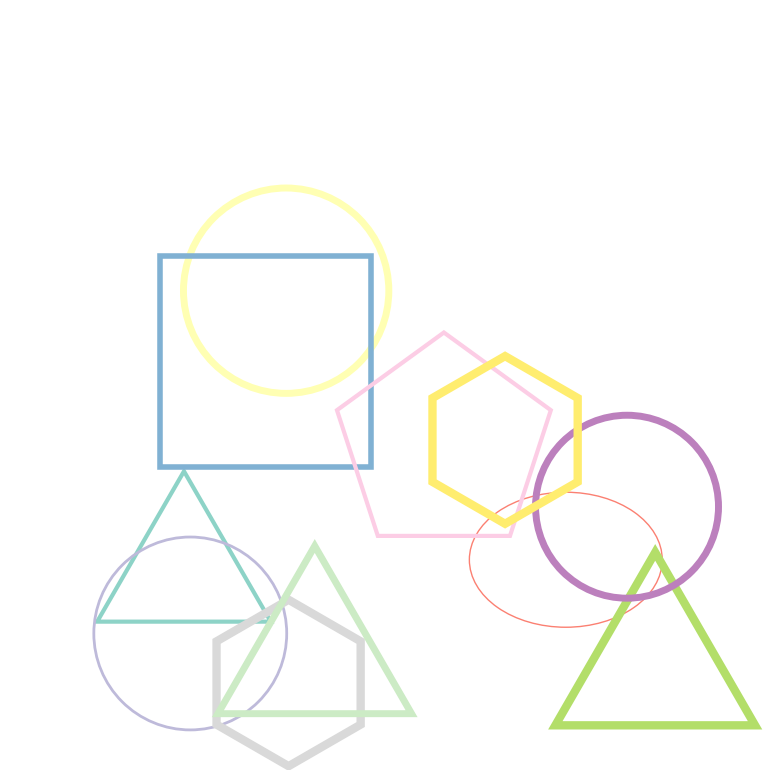[{"shape": "triangle", "thickness": 1.5, "radius": 0.65, "center": [0.239, 0.258]}, {"shape": "circle", "thickness": 2.5, "radius": 0.67, "center": [0.372, 0.622]}, {"shape": "circle", "thickness": 1, "radius": 0.63, "center": [0.247, 0.177]}, {"shape": "oval", "thickness": 0.5, "radius": 0.63, "center": [0.735, 0.273]}, {"shape": "square", "thickness": 2, "radius": 0.68, "center": [0.345, 0.531]}, {"shape": "triangle", "thickness": 3, "radius": 0.75, "center": [0.851, 0.133]}, {"shape": "pentagon", "thickness": 1.5, "radius": 0.73, "center": [0.576, 0.422]}, {"shape": "hexagon", "thickness": 3, "radius": 0.54, "center": [0.375, 0.113]}, {"shape": "circle", "thickness": 2.5, "radius": 0.59, "center": [0.814, 0.342]}, {"shape": "triangle", "thickness": 2.5, "radius": 0.73, "center": [0.409, 0.146]}, {"shape": "hexagon", "thickness": 3, "radius": 0.54, "center": [0.656, 0.429]}]